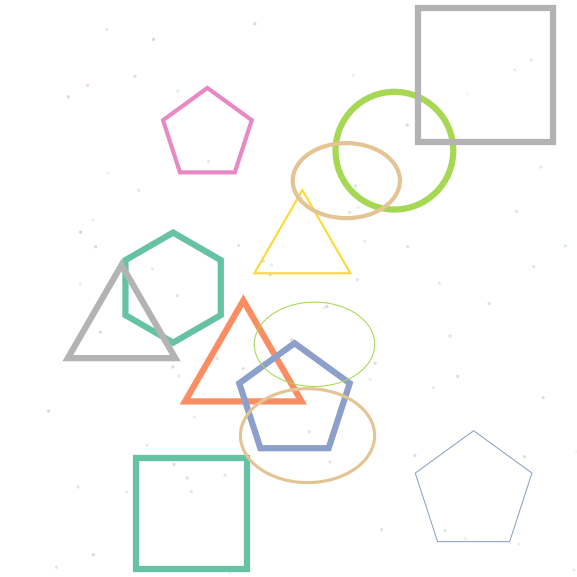[{"shape": "hexagon", "thickness": 3, "radius": 0.48, "center": [0.3, 0.501]}, {"shape": "square", "thickness": 3, "radius": 0.48, "center": [0.332, 0.11]}, {"shape": "triangle", "thickness": 3, "radius": 0.58, "center": [0.421, 0.362]}, {"shape": "pentagon", "thickness": 0.5, "radius": 0.53, "center": [0.82, 0.147]}, {"shape": "pentagon", "thickness": 3, "radius": 0.5, "center": [0.51, 0.304]}, {"shape": "pentagon", "thickness": 2, "radius": 0.4, "center": [0.359, 0.766]}, {"shape": "circle", "thickness": 3, "radius": 0.51, "center": [0.683, 0.738]}, {"shape": "oval", "thickness": 0.5, "radius": 0.52, "center": [0.545, 0.403]}, {"shape": "triangle", "thickness": 1, "radius": 0.48, "center": [0.524, 0.574]}, {"shape": "oval", "thickness": 1.5, "radius": 0.58, "center": [0.533, 0.245]}, {"shape": "oval", "thickness": 2, "radius": 0.46, "center": [0.6, 0.686]}, {"shape": "square", "thickness": 3, "radius": 0.58, "center": [0.84, 0.869]}, {"shape": "triangle", "thickness": 3, "radius": 0.54, "center": [0.21, 0.433]}]